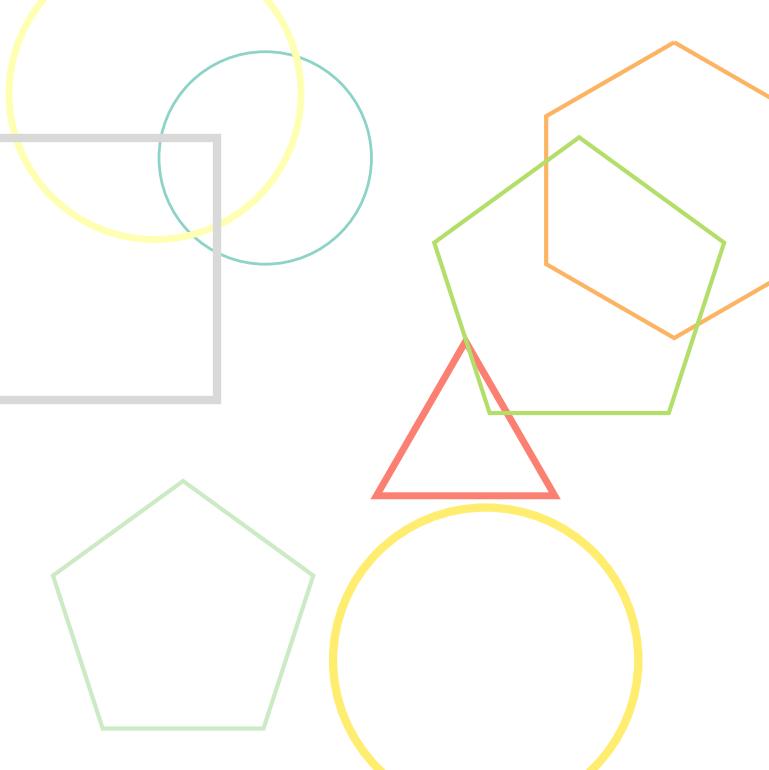[{"shape": "circle", "thickness": 1, "radius": 0.69, "center": [0.344, 0.795]}, {"shape": "circle", "thickness": 2.5, "radius": 0.95, "center": [0.201, 0.879]}, {"shape": "triangle", "thickness": 2.5, "radius": 0.67, "center": [0.605, 0.423]}, {"shape": "hexagon", "thickness": 1.5, "radius": 0.96, "center": [0.876, 0.753]}, {"shape": "pentagon", "thickness": 1.5, "radius": 0.99, "center": [0.752, 0.624]}, {"shape": "square", "thickness": 3, "radius": 0.85, "center": [0.112, 0.65]}, {"shape": "pentagon", "thickness": 1.5, "radius": 0.89, "center": [0.238, 0.198]}, {"shape": "circle", "thickness": 3, "radius": 0.99, "center": [0.631, 0.143]}]